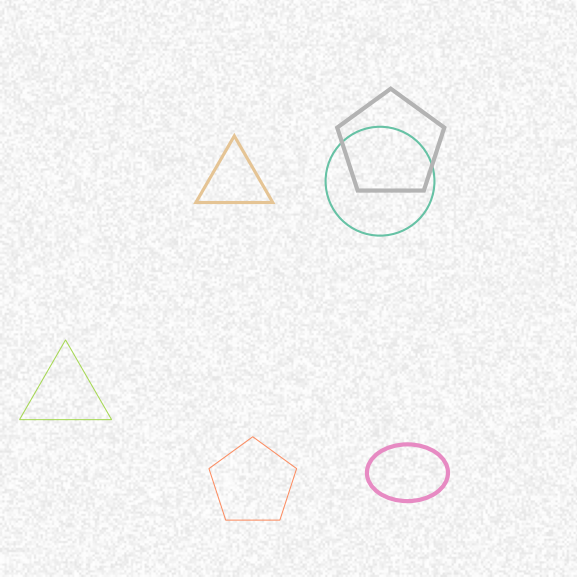[{"shape": "circle", "thickness": 1, "radius": 0.47, "center": [0.658, 0.685]}, {"shape": "pentagon", "thickness": 0.5, "radius": 0.4, "center": [0.438, 0.163]}, {"shape": "oval", "thickness": 2, "radius": 0.35, "center": [0.706, 0.181]}, {"shape": "triangle", "thickness": 0.5, "radius": 0.46, "center": [0.114, 0.318]}, {"shape": "triangle", "thickness": 1.5, "radius": 0.38, "center": [0.406, 0.687]}, {"shape": "pentagon", "thickness": 2, "radius": 0.49, "center": [0.677, 0.748]}]